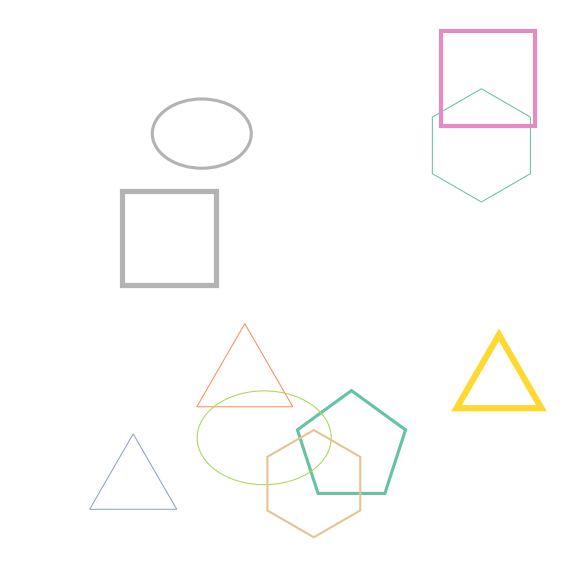[{"shape": "pentagon", "thickness": 1.5, "radius": 0.49, "center": [0.609, 0.224]}, {"shape": "hexagon", "thickness": 0.5, "radius": 0.49, "center": [0.834, 0.747]}, {"shape": "triangle", "thickness": 0.5, "radius": 0.48, "center": [0.424, 0.343]}, {"shape": "triangle", "thickness": 0.5, "radius": 0.44, "center": [0.231, 0.161]}, {"shape": "square", "thickness": 2, "radius": 0.41, "center": [0.845, 0.863]}, {"shape": "oval", "thickness": 0.5, "radius": 0.58, "center": [0.457, 0.241]}, {"shape": "triangle", "thickness": 3, "radius": 0.42, "center": [0.864, 0.335]}, {"shape": "hexagon", "thickness": 1, "radius": 0.46, "center": [0.543, 0.162]}, {"shape": "oval", "thickness": 1.5, "radius": 0.43, "center": [0.349, 0.768]}, {"shape": "square", "thickness": 2.5, "radius": 0.41, "center": [0.293, 0.586]}]